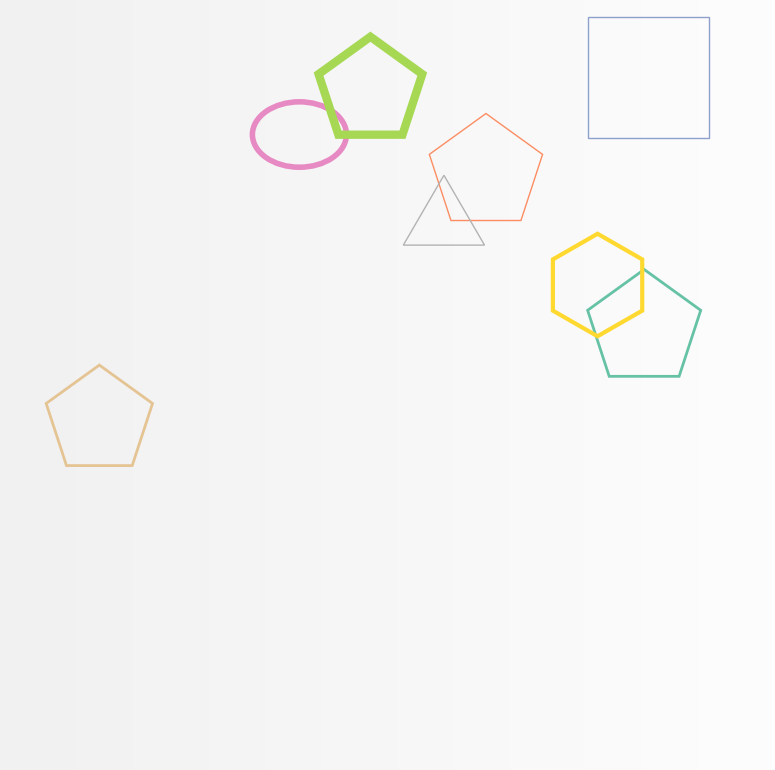[{"shape": "pentagon", "thickness": 1, "radius": 0.38, "center": [0.831, 0.573]}, {"shape": "pentagon", "thickness": 0.5, "radius": 0.38, "center": [0.627, 0.776]}, {"shape": "square", "thickness": 0.5, "radius": 0.39, "center": [0.836, 0.9]}, {"shape": "oval", "thickness": 2, "radius": 0.3, "center": [0.386, 0.825]}, {"shape": "pentagon", "thickness": 3, "radius": 0.35, "center": [0.478, 0.882]}, {"shape": "hexagon", "thickness": 1.5, "radius": 0.33, "center": [0.771, 0.63]}, {"shape": "pentagon", "thickness": 1, "radius": 0.36, "center": [0.128, 0.454]}, {"shape": "triangle", "thickness": 0.5, "radius": 0.3, "center": [0.573, 0.712]}]